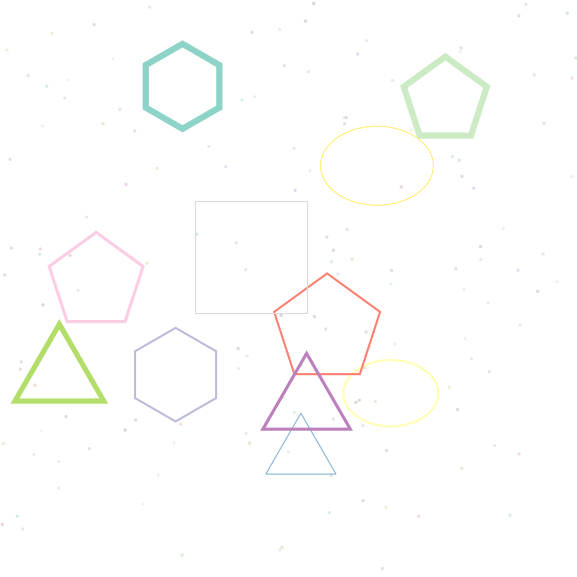[{"shape": "hexagon", "thickness": 3, "radius": 0.37, "center": [0.316, 0.85]}, {"shape": "oval", "thickness": 1, "radius": 0.41, "center": [0.677, 0.318]}, {"shape": "hexagon", "thickness": 1, "radius": 0.41, "center": [0.304, 0.35]}, {"shape": "pentagon", "thickness": 1, "radius": 0.48, "center": [0.566, 0.429]}, {"shape": "triangle", "thickness": 0.5, "radius": 0.35, "center": [0.521, 0.213]}, {"shape": "triangle", "thickness": 2.5, "radius": 0.44, "center": [0.103, 0.349]}, {"shape": "pentagon", "thickness": 1.5, "radius": 0.43, "center": [0.166, 0.511]}, {"shape": "square", "thickness": 0.5, "radius": 0.49, "center": [0.435, 0.554]}, {"shape": "triangle", "thickness": 1.5, "radius": 0.44, "center": [0.531, 0.3]}, {"shape": "pentagon", "thickness": 3, "radius": 0.38, "center": [0.771, 0.826]}, {"shape": "oval", "thickness": 0.5, "radius": 0.49, "center": [0.653, 0.712]}]